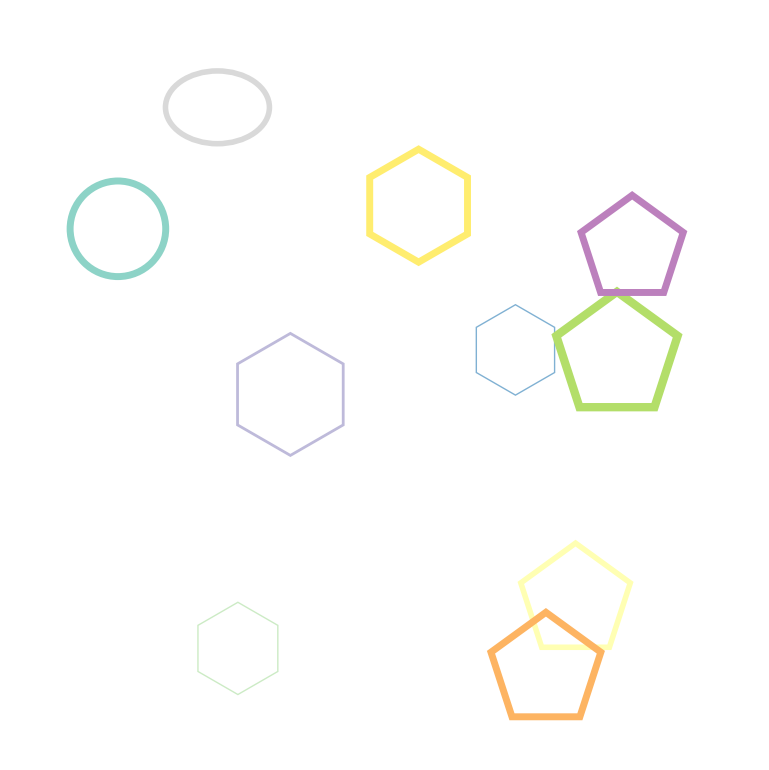[{"shape": "circle", "thickness": 2.5, "radius": 0.31, "center": [0.153, 0.703]}, {"shape": "pentagon", "thickness": 2, "radius": 0.37, "center": [0.747, 0.22]}, {"shape": "hexagon", "thickness": 1, "radius": 0.4, "center": [0.377, 0.488]}, {"shape": "hexagon", "thickness": 0.5, "radius": 0.29, "center": [0.669, 0.546]}, {"shape": "pentagon", "thickness": 2.5, "radius": 0.38, "center": [0.709, 0.13]}, {"shape": "pentagon", "thickness": 3, "radius": 0.41, "center": [0.801, 0.538]}, {"shape": "oval", "thickness": 2, "radius": 0.34, "center": [0.282, 0.861]}, {"shape": "pentagon", "thickness": 2.5, "radius": 0.35, "center": [0.821, 0.677]}, {"shape": "hexagon", "thickness": 0.5, "radius": 0.3, "center": [0.309, 0.158]}, {"shape": "hexagon", "thickness": 2.5, "radius": 0.37, "center": [0.544, 0.733]}]